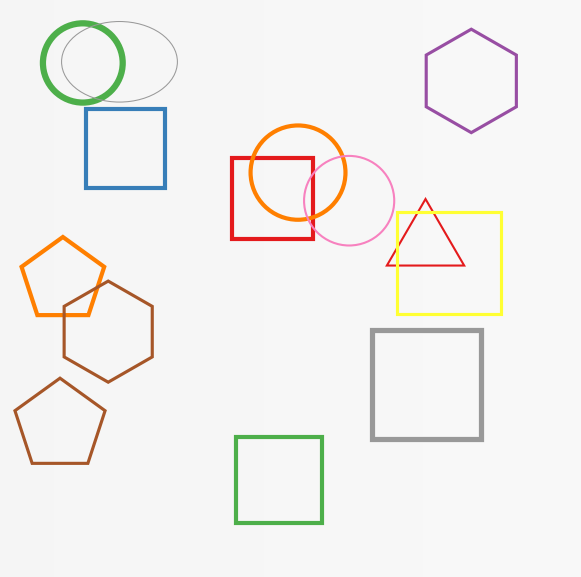[{"shape": "square", "thickness": 2, "radius": 0.35, "center": [0.468, 0.655]}, {"shape": "triangle", "thickness": 1, "radius": 0.38, "center": [0.732, 0.578]}, {"shape": "square", "thickness": 2, "radius": 0.34, "center": [0.216, 0.743]}, {"shape": "circle", "thickness": 3, "radius": 0.34, "center": [0.142, 0.89]}, {"shape": "square", "thickness": 2, "radius": 0.37, "center": [0.48, 0.168]}, {"shape": "hexagon", "thickness": 1.5, "radius": 0.45, "center": [0.811, 0.859]}, {"shape": "circle", "thickness": 2, "radius": 0.41, "center": [0.513, 0.7]}, {"shape": "pentagon", "thickness": 2, "radius": 0.37, "center": [0.108, 0.514]}, {"shape": "square", "thickness": 1.5, "radius": 0.44, "center": [0.772, 0.544]}, {"shape": "pentagon", "thickness": 1.5, "radius": 0.41, "center": [0.103, 0.263]}, {"shape": "hexagon", "thickness": 1.5, "radius": 0.44, "center": [0.186, 0.425]}, {"shape": "circle", "thickness": 1, "radius": 0.39, "center": [0.601, 0.652]}, {"shape": "square", "thickness": 2.5, "radius": 0.47, "center": [0.734, 0.333]}, {"shape": "oval", "thickness": 0.5, "radius": 0.5, "center": [0.206, 0.892]}]